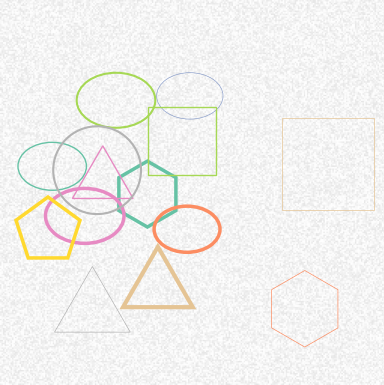[{"shape": "oval", "thickness": 1, "radius": 0.44, "center": [0.136, 0.568]}, {"shape": "hexagon", "thickness": 2.5, "radius": 0.43, "center": [0.383, 0.496]}, {"shape": "hexagon", "thickness": 0.5, "radius": 0.5, "center": [0.792, 0.198]}, {"shape": "oval", "thickness": 2.5, "radius": 0.43, "center": [0.486, 0.405]}, {"shape": "oval", "thickness": 0.5, "radius": 0.43, "center": [0.493, 0.751]}, {"shape": "oval", "thickness": 2.5, "radius": 0.51, "center": [0.22, 0.439]}, {"shape": "triangle", "thickness": 1, "radius": 0.46, "center": [0.267, 0.53]}, {"shape": "square", "thickness": 1, "radius": 0.44, "center": [0.473, 0.634]}, {"shape": "oval", "thickness": 1.5, "radius": 0.51, "center": [0.301, 0.74]}, {"shape": "pentagon", "thickness": 2.5, "radius": 0.44, "center": [0.125, 0.401]}, {"shape": "square", "thickness": 0.5, "radius": 0.6, "center": [0.851, 0.575]}, {"shape": "triangle", "thickness": 3, "radius": 0.52, "center": [0.41, 0.254]}, {"shape": "circle", "thickness": 1.5, "radius": 0.57, "center": [0.252, 0.558]}, {"shape": "triangle", "thickness": 0.5, "radius": 0.57, "center": [0.24, 0.194]}]